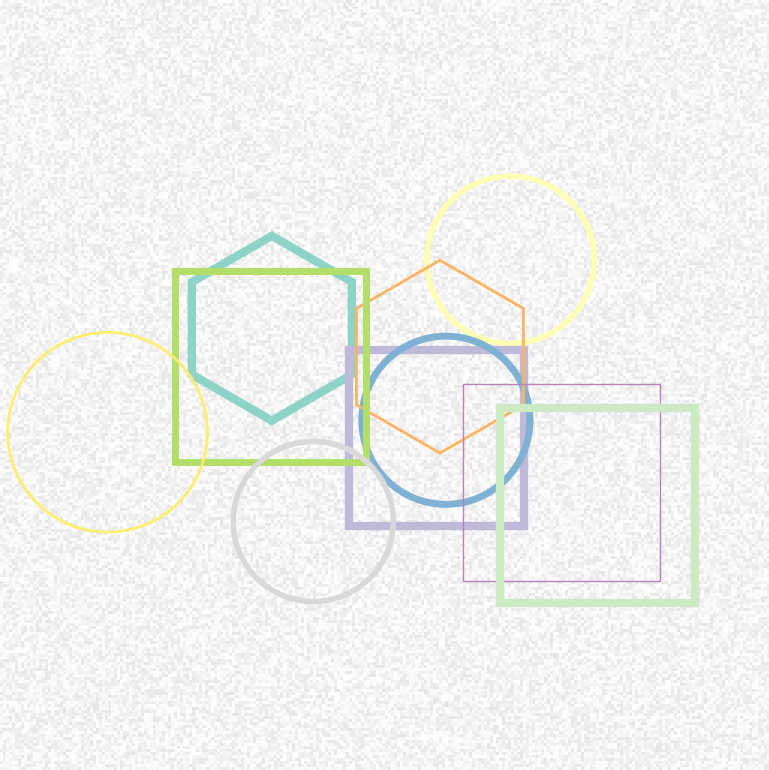[{"shape": "hexagon", "thickness": 3, "radius": 0.6, "center": [0.353, 0.574]}, {"shape": "circle", "thickness": 2, "radius": 0.54, "center": [0.663, 0.663]}, {"shape": "square", "thickness": 3, "radius": 0.57, "center": [0.567, 0.431]}, {"shape": "circle", "thickness": 2.5, "radius": 0.55, "center": [0.579, 0.454]}, {"shape": "hexagon", "thickness": 1, "radius": 0.63, "center": [0.571, 0.537]}, {"shape": "square", "thickness": 2.5, "radius": 0.62, "center": [0.351, 0.524]}, {"shape": "circle", "thickness": 2, "radius": 0.52, "center": [0.407, 0.323]}, {"shape": "square", "thickness": 0.5, "radius": 0.64, "center": [0.729, 0.373]}, {"shape": "square", "thickness": 3, "radius": 0.63, "center": [0.776, 0.344]}, {"shape": "circle", "thickness": 1, "radius": 0.65, "center": [0.14, 0.439]}]